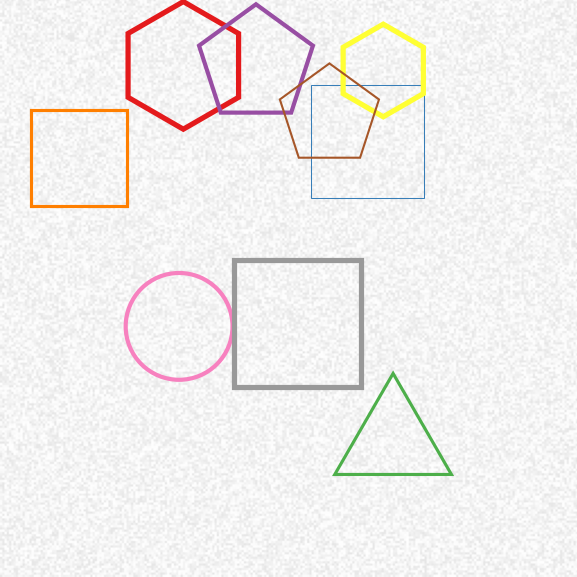[{"shape": "hexagon", "thickness": 2.5, "radius": 0.55, "center": [0.317, 0.886]}, {"shape": "square", "thickness": 0.5, "radius": 0.49, "center": [0.636, 0.755]}, {"shape": "triangle", "thickness": 1.5, "radius": 0.58, "center": [0.681, 0.236]}, {"shape": "pentagon", "thickness": 2, "radius": 0.52, "center": [0.443, 0.888]}, {"shape": "square", "thickness": 1.5, "radius": 0.42, "center": [0.137, 0.725]}, {"shape": "hexagon", "thickness": 2.5, "radius": 0.4, "center": [0.664, 0.877]}, {"shape": "pentagon", "thickness": 1, "radius": 0.45, "center": [0.57, 0.799]}, {"shape": "circle", "thickness": 2, "radius": 0.46, "center": [0.31, 0.434]}, {"shape": "square", "thickness": 2.5, "radius": 0.55, "center": [0.516, 0.439]}]